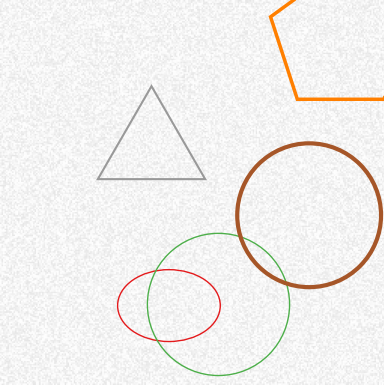[{"shape": "oval", "thickness": 1, "radius": 0.67, "center": [0.439, 0.206]}, {"shape": "circle", "thickness": 1, "radius": 0.92, "center": [0.567, 0.209]}, {"shape": "pentagon", "thickness": 2.5, "radius": 0.96, "center": [0.885, 0.897]}, {"shape": "circle", "thickness": 3, "radius": 0.93, "center": [0.803, 0.441]}, {"shape": "triangle", "thickness": 1.5, "radius": 0.8, "center": [0.394, 0.615]}]